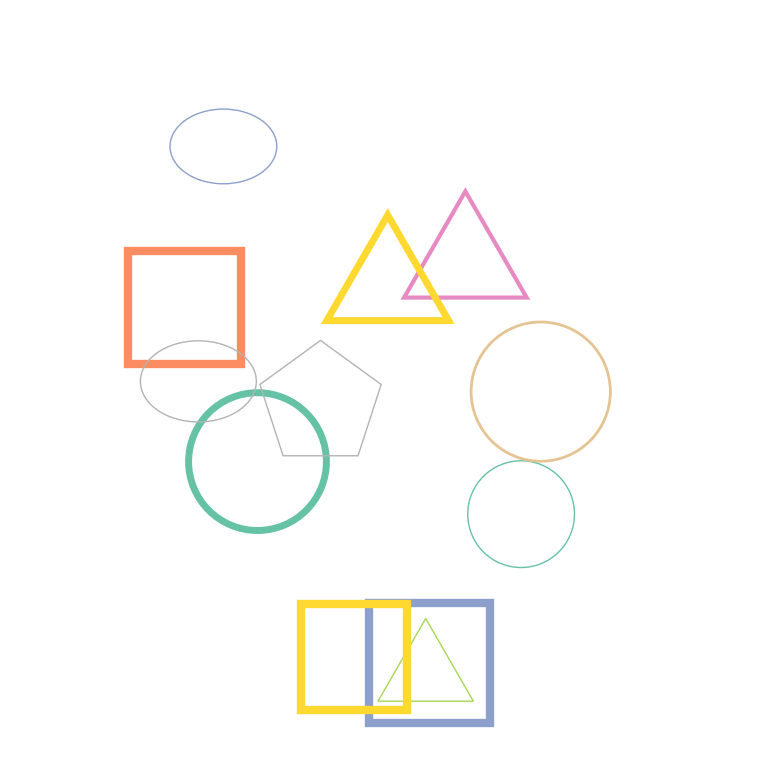[{"shape": "circle", "thickness": 2.5, "radius": 0.45, "center": [0.334, 0.401]}, {"shape": "circle", "thickness": 0.5, "radius": 0.35, "center": [0.677, 0.332]}, {"shape": "square", "thickness": 3, "radius": 0.37, "center": [0.239, 0.6]}, {"shape": "oval", "thickness": 0.5, "radius": 0.35, "center": [0.29, 0.81]}, {"shape": "square", "thickness": 3, "radius": 0.39, "center": [0.558, 0.139]}, {"shape": "triangle", "thickness": 1.5, "radius": 0.46, "center": [0.604, 0.66]}, {"shape": "triangle", "thickness": 0.5, "radius": 0.36, "center": [0.553, 0.125]}, {"shape": "square", "thickness": 3, "radius": 0.34, "center": [0.46, 0.147]}, {"shape": "triangle", "thickness": 2.5, "radius": 0.46, "center": [0.504, 0.629]}, {"shape": "circle", "thickness": 1, "radius": 0.45, "center": [0.702, 0.491]}, {"shape": "pentagon", "thickness": 0.5, "radius": 0.41, "center": [0.416, 0.475]}, {"shape": "oval", "thickness": 0.5, "radius": 0.38, "center": [0.258, 0.505]}]